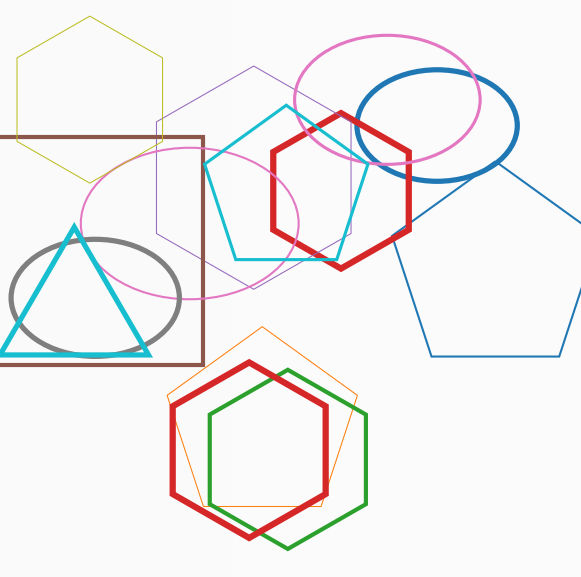[{"shape": "oval", "thickness": 2.5, "radius": 0.69, "center": [0.752, 0.782]}, {"shape": "pentagon", "thickness": 1, "radius": 0.93, "center": [0.852, 0.533]}, {"shape": "pentagon", "thickness": 0.5, "radius": 0.86, "center": [0.451, 0.261]}, {"shape": "hexagon", "thickness": 2, "radius": 0.78, "center": [0.495, 0.204]}, {"shape": "hexagon", "thickness": 3, "radius": 0.67, "center": [0.587, 0.669]}, {"shape": "hexagon", "thickness": 3, "radius": 0.76, "center": [0.429, 0.22]}, {"shape": "hexagon", "thickness": 0.5, "radius": 0.97, "center": [0.437, 0.691]}, {"shape": "square", "thickness": 2, "radius": 0.99, "center": [0.152, 0.565]}, {"shape": "oval", "thickness": 1.5, "radius": 0.8, "center": [0.666, 0.826]}, {"shape": "oval", "thickness": 1, "radius": 0.94, "center": [0.326, 0.612]}, {"shape": "oval", "thickness": 2.5, "radius": 0.72, "center": [0.164, 0.483]}, {"shape": "hexagon", "thickness": 0.5, "radius": 0.72, "center": [0.154, 0.827]}, {"shape": "triangle", "thickness": 2.5, "radius": 0.74, "center": [0.128, 0.458]}, {"shape": "pentagon", "thickness": 1.5, "radius": 0.74, "center": [0.492, 0.669]}]